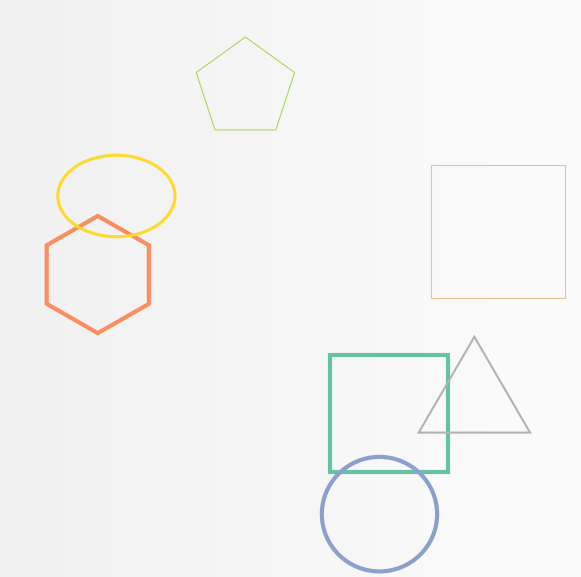[{"shape": "square", "thickness": 2, "radius": 0.51, "center": [0.67, 0.283]}, {"shape": "hexagon", "thickness": 2, "radius": 0.51, "center": [0.168, 0.524]}, {"shape": "circle", "thickness": 2, "radius": 0.5, "center": [0.653, 0.109]}, {"shape": "pentagon", "thickness": 0.5, "radius": 0.44, "center": [0.422, 0.846]}, {"shape": "oval", "thickness": 1.5, "radius": 0.5, "center": [0.2, 0.66]}, {"shape": "square", "thickness": 0.5, "radius": 0.58, "center": [0.857, 0.598]}, {"shape": "triangle", "thickness": 1, "radius": 0.55, "center": [0.816, 0.305]}]